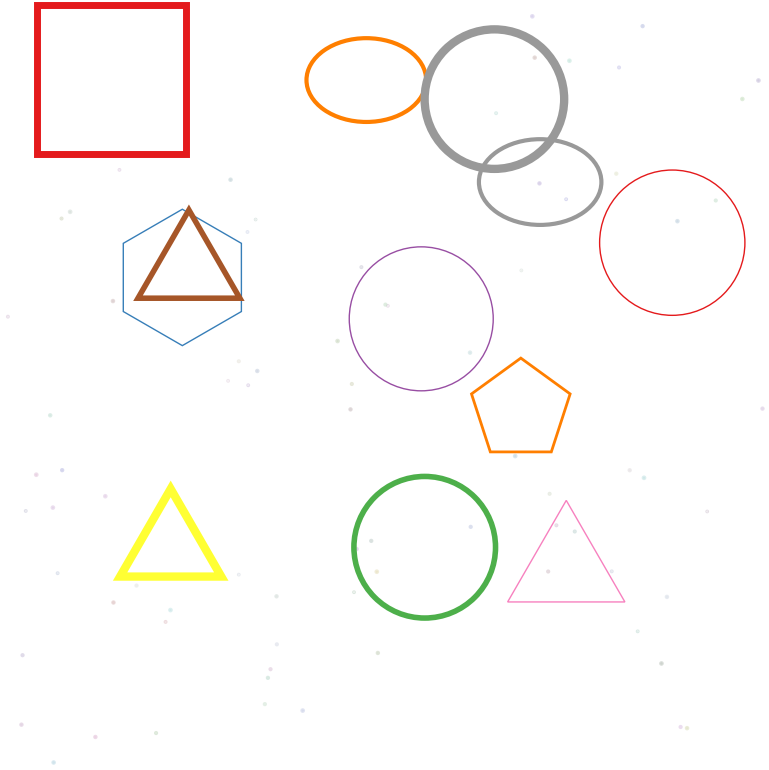[{"shape": "circle", "thickness": 0.5, "radius": 0.47, "center": [0.873, 0.685]}, {"shape": "square", "thickness": 2.5, "radius": 0.48, "center": [0.145, 0.896]}, {"shape": "hexagon", "thickness": 0.5, "radius": 0.44, "center": [0.237, 0.64]}, {"shape": "circle", "thickness": 2, "radius": 0.46, "center": [0.552, 0.289]}, {"shape": "circle", "thickness": 0.5, "radius": 0.47, "center": [0.547, 0.586]}, {"shape": "pentagon", "thickness": 1, "radius": 0.34, "center": [0.676, 0.468]}, {"shape": "oval", "thickness": 1.5, "radius": 0.39, "center": [0.476, 0.896]}, {"shape": "triangle", "thickness": 3, "radius": 0.38, "center": [0.222, 0.289]}, {"shape": "triangle", "thickness": 2, "radius": 0.38, "center": [0.245, 0.651]}, {"shape": "triangle", "thickness": 0.5, "radius": 0.44, "center": [0.735, 0.262]}, {"shape": "oval", "thickness": 1.5, "radius": 0.4, "center": [0.702, 0.764]}, {"shape": "circle", "thickness": 3, "radius": 0.45, "center": [0.642, 0.871]}]